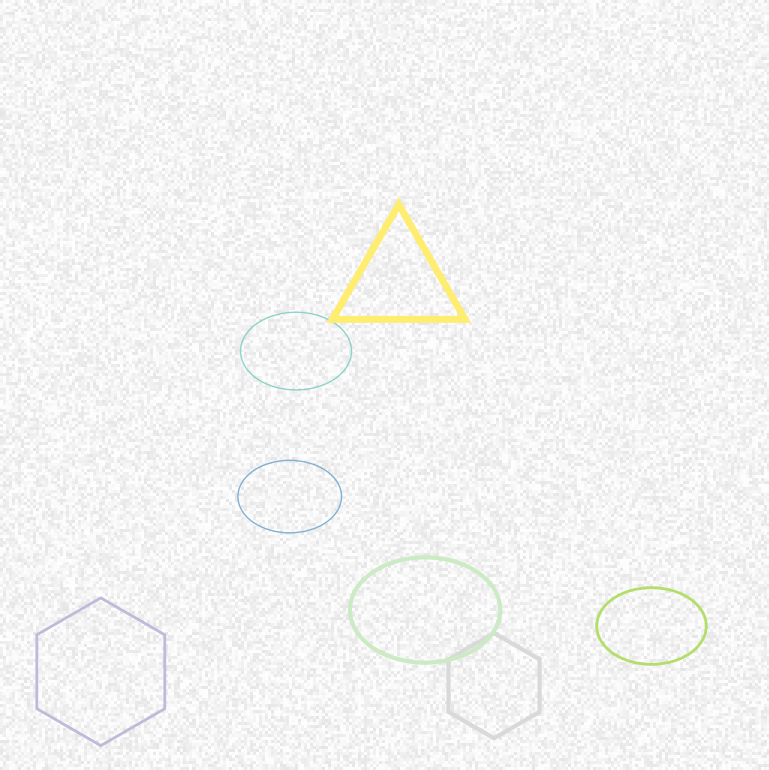[{"shape": "oval", "thickness": 0.5, "radius": 0.36, "center": [0.384, 0.544]}, {"shape": "hexagon", "thickness": 1, "radius": 0.48, "center": [0.131, 0.128]}, {"shape": "oval", "thickness": 0.5, "radius": 0.34, "center": [0.376, 0.355]}, {"shape": "oval", "thickness": 1, "radius": 0.36, "center": [0.846, 0.187]}, {"shape": "hexagon", "thickness": 1.5, "radius": 0.34, "center": [0.642, 0.11]}, {"shape": "oval", "thickness": 1.5, "radius": 0.49, "center": [0.552, 0.208]}, {"shape": "triangle", "thickness": 2.5, "radius": 0.5, "center": [0.518, 0.635]}]